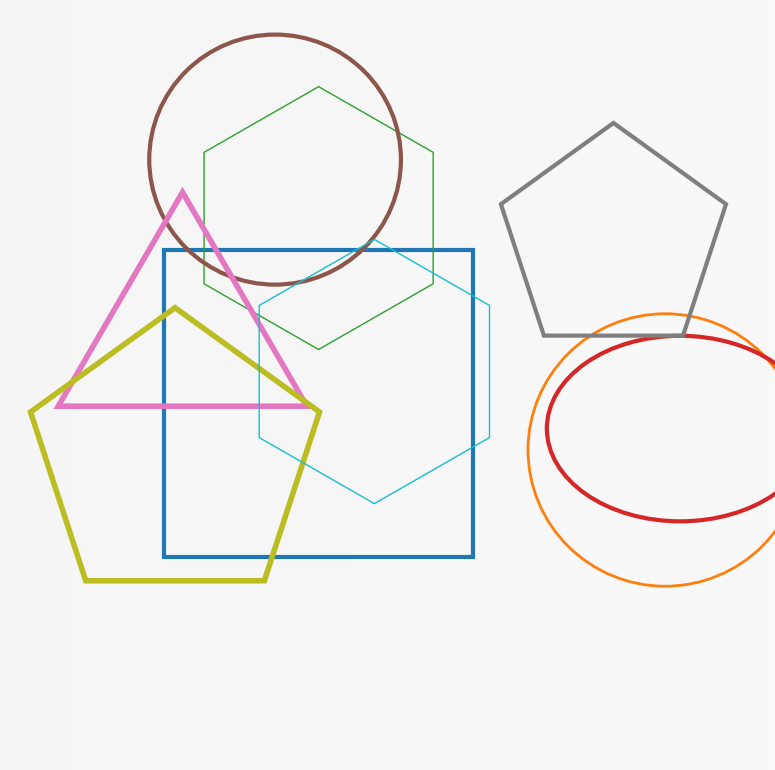[{"shape": "square", "thickness": 1.5, "radius": 1.0, "center": [0.411, 0.476]}, {"shape": "circle", "thickness": 1, "radius": 0.88, "center": [0.858, 0.416]}, {"shape": "hexagon", "thickness": 0.5, "radius": 0.85, "center": [0.411, 0.717]}, {"shape": "oval", "thickness": 1.5, "radius": 0.86, "center": [0.878, 0.443]}, {"shape": "circle", "thickness": 1.5, "radius": 0.81, "center": [0.355, 0.793]}, {"shape": "triangle", "thickness": 2, "radius": 0.93, "center": [0.236, 0.565]}, {"shape": "pentagon", "thickness": 1.5, "radius": 0.76, "center": [0.792, 0.688]}, {"shape": "pentagon", "thickness": 2, "radius": 0.98, "center": [0.226, 0.404]}, {"shape": "hexagon", "thickness": 0.5, "radius": 0.86, "center": [0.483, 0.518]}]